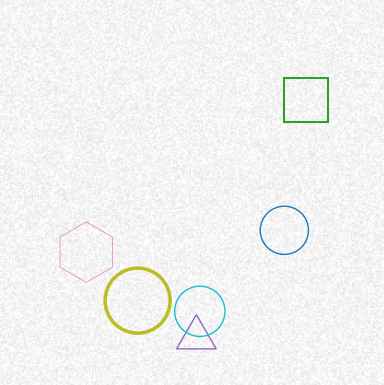[{"shape": "circle", "thickness": 1, "radius": 0.31, "center": [0.739, 0.402]}, {"shape": "square", "thickness": 1.5, "radius": 0.29, "center": [0.795, 0.74]}, {"shape": "triangle", "thickness": 1, "radius": 0.3, "center": [0.51, 0.124]}, {"shape": "hexagon", "thickness": 0.5, "radius": 0.39, "center": [0.224, 0.345]}, {"shape": "circle", "thickness": 2.5, "radius": 0.42, "center": [0.358, 0.219]}, {"shape": "circle", "thickness": 1, "radius": 0.33, "center": [0.519, 0.191]}]